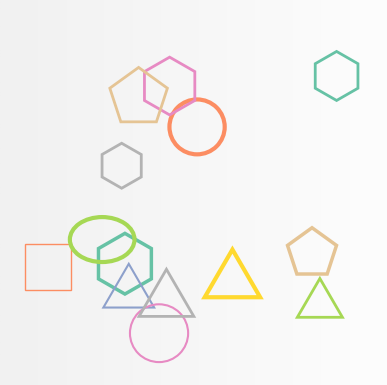[{"shape": "hexagon", "thickness": 2.5, "radius": 0.39, "center": [0.322, 0.315]}, {"shape": "hexagon", "thickness": 2, "radius": 0.32, "center": [0.869, 0.803]}, {"shape": "square", "thickness": 1, "radius": 0.3, "center": [0.124, 0.308]}, {"shape": "circle", "thickness": 3, "radius": 0.36, "center": [0.509, 0.67]}, {"shape": "triangle", "thickness": 1.5, "radius": 0.38, "center": [0.332, 0.239]}, {"shape": "circle", "thickness": 1.5, "radius": 0.38, "center": [0.41, 0.135]}, {"shape": "hexagon", "thickness": 2, "radius": 0.38, "center": [0.438, 0.777]}, {"shape": "oval", "thickness": 3, "radius": 0.42, "center": [0.264, 0.378]}, {"shape": "triangle", "thickness": 2, "radius": 0.34, "center": [0.825, 0.209]}, {"shape": "triangle", "thickness": 3, "radius": 0.41, "center": [0.6, 0.269]}, {"shape": "pentagon", "thickness": 2, "radius": 0.39, "center": [0.358, 0.747]}, {"shape": "pentagon", "thickness": 2.5, "radius": 0.33, "center": [0.805, 0.342]}, {"shape": "triangle", "thickness": 2, "radius": 0.41, "center": [0.43, 0.219]}, {"shape": "hexagon", "thickness": 2, "radius": 0.29, "center": [0.314, 0.569]}]